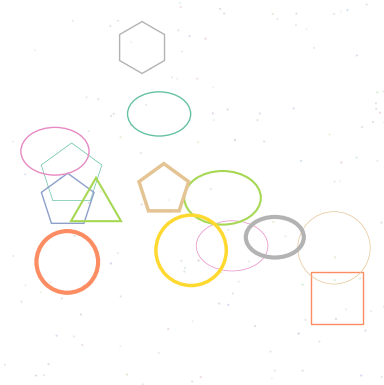[{"shape": "oval", "thickness": 1, "radius": 0.41, "center": [0.413, 0.704]}, {"shape": "pentagon", "thickness": 0.5, "radius": 0.41, "center": [0.186, 0.546]}, {"shape": "circle", "thickness": 3, "radius": 0.4, "center": [0.175, 0.32]}, {"shape": "square", "thickness": 1, "radius": 0.34, "center": [0.874, 0.226]}, {"shape": "pentagon", "thickness": 1, "radius": 0.36, "center": [0.176, 0.478]}, {"shape": "oval", "thickness": 1, "radius": 0.44, "center": [0.143, 0.607]}, {"shape": "oval", "thickness": 0.5, "radius": 0.47, "center": [0.603, 0.361]}, {"shape": "triangle", "thickness": 1.5, "radius": 0.38, "center": [0.249, 0.463]}, {"shape": "oval", "thickness": 1.5, "radius": 0.5, "center": [0.578, 0.486]}, {"shape": "circle", "thickness": 2.5, "radius": 0.46, "center": [0.496, 0.35]}, {"shape": "pentagon", "thickness": 2.5, "radius": 0.34, "center": [0.425, 0.507]}, {"shape": "circle", "thickness": 0.5, "radius": 0.47, "center": [0.868, 0.356]}, {"shape": "oval", "thickness": 3, "radius": 0.38, "center": [0.714, 0.384]}, {"shape": "hexagon", "thickness": 1, "radius": 0.34, "center": [0.369, 0.877]}]